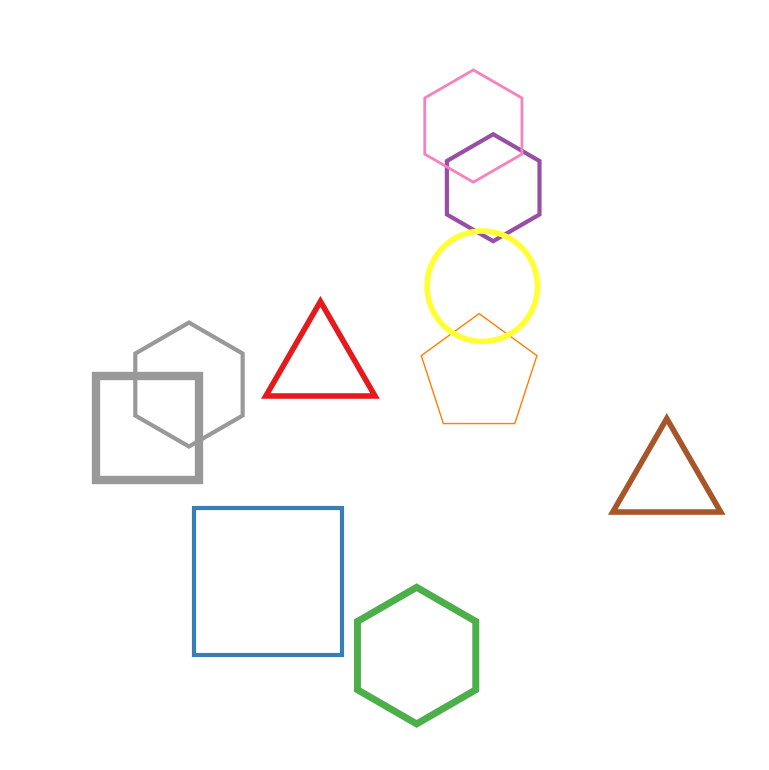[{"shape": "triangle", "thickness": 2, "radius": 0.41, "center": [0.416, 0.527]}, {"shape": "square", "thickness": 1.5, "radius": 0.48, "center": [0.348, 0.245]}, {"shape": "hexagon", "thickness": 2.5, "radius": 0.44, "center": [0.541, 0.149]}, {"shape": "hexagon", "thickness": 1.5, "radius": 0.35, "center": [0.641, 0.756]}, {"shape": "pentagon", "thickness": 0.5, "radius": 0.39, "center": [0.622, 0.514]}, {"shape": "circle", "thickness": 2, "radius": 0.36, "center": [0.626, 0.628]}, {"shape": "triangle", "thickness": 2, "radius": 0.4, "center": [0.866, 0.376]}, {"shape": "hexagon", "thickness": 1, "radius": 0.36, "center": [0.615, 0.836]}, {"shape": "square", "thickness": 3, "radius": 0.34, "center": [0.192, 0.444]}, {"shape": "hexagon", "thickness": 1.5, "radius": 0.4, "center": [0.245, 0.501]}]